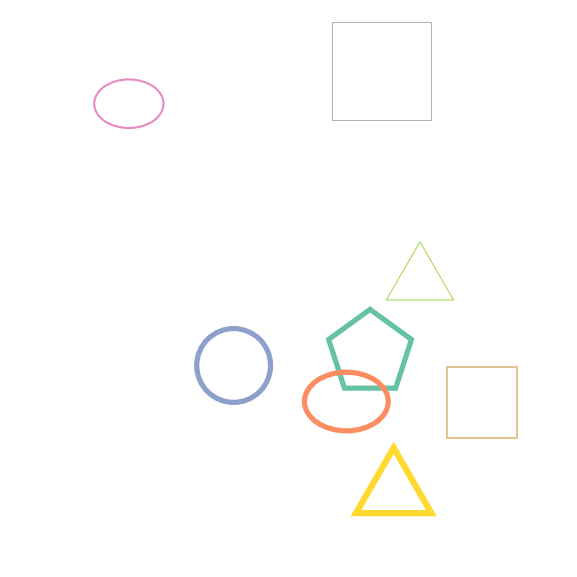[{"shape": "pentagon", "thickness": 2.5, "radius": 0.38, "center": [0.641, 0.388]}, {"shape": "oval", "thickness": 2.5, "radius": 0.36, "center": [0.6, 0.304]}, {"shape": "circle", "thickness": 2.5, "radius": 0.32, "center": [0.405, 0.366]}, {"shape": "oval", "thickness": 1, "radius": 0.3, "center": [0.223, 0.82]}, {"shape": "triangle", "thickness": 0.5, "radius": 0.34, "center": [0.727, 0.513]}, {"shape": "triangle", "thickness": 3, "radius": 0.38, "center": [0.682, 0.148]}, {"shape": "square", "thickness": 1, "radius": 0.3, "center": [0.834, 0.302]}, {"shape": "square", "thickness": 0.5, "radius": 0.42, "center": [0.661, 0.876]}]